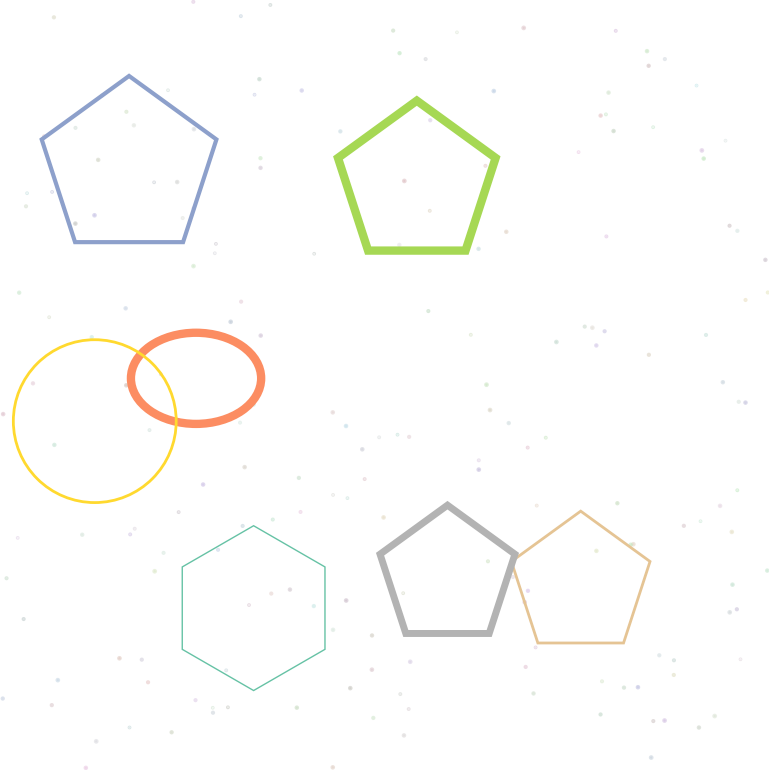[{"shape": "hexagon", "thickness": 0.5, "radius": 0.54, "center": [0.329, 0.21]}, {"shape": "oval", "thickness": 3, "radius": 0.42, "center": [0.255, 0.509]}, {"shape": "pentagon", "thickness": 1.5, "radius": 0.6, "center": [0.168, 0.782]}, {"shape": "pentagon", "thickness": 3, "radius": 0.54, "center": [0.541, 0.762]}, {"shape": "circle", "thickness": 1, "radius": 0.53, "center": [0.123, 0.453]}, {"shape": "pentagon", "thickness": 1, "radius": 0.47, "center": [0.754, 0.242]}, {"shape": "pentagon", "thickness": 2.5, "radius": 0.46, "center": [0.581, 0.252]}]